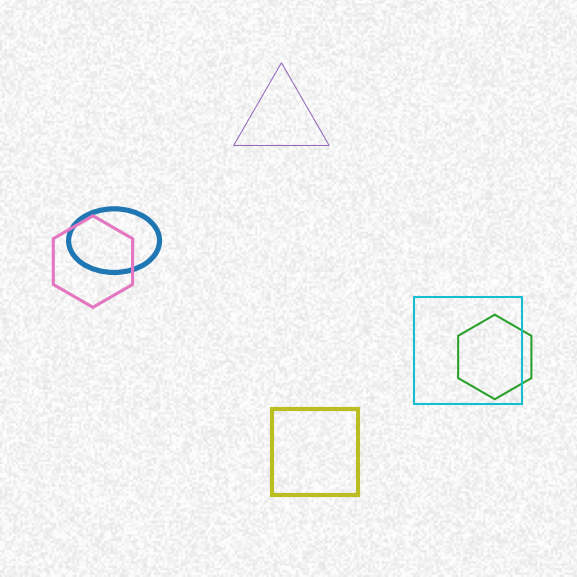[{"shape": "oval", "thickness": 2.5, "radius": 0.39, "center": [0.198, 0.582]}, {"shape": "hexagon", "thickness": 1, "radius": 0.37, "center": [0.857, 0.381]}, {"shape": "triangle", "thickness": 0.5, "radius": 0.48, "center": [0.487, 0.795]}, {"shape": "hexagon", "thickness": 1.5, "radius": 0.4, "center": [0.161, 0.546]}, {"shape": "square", "thickness": 2, "radius": 0.37, "center": [0.546, 0.216]}, {"shape": "square", "thickness": 1, "radius": 0.47, "center": [0.811, 0.393]}]